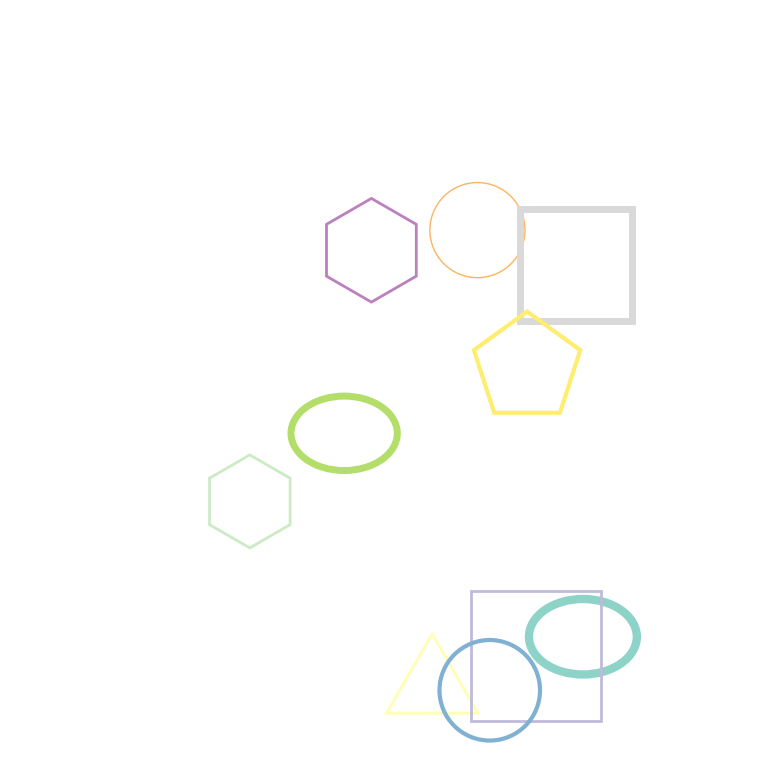[{"shape": "oval", "thickness": 3, "radius": 0.35, "center": [0.757, 0.173]}, {"shape": "triangle", "thickness": 1, "radius": 0.34, "center": [0.561, 0.108]}, {"shape": "square", "thickness": 1, "radius": 0.42, "center": [0.696, 0.148]}, {"shape": "circle", "thickness": 1.5, "radius": 0.33, "center": [0.636, 0.104]}, {"shape": "circle", "thickness": 0.5, "radius": 0.31, "center": [0.62, 0.701]}, {"shape": "oval", "thickness": 2.5, "radius": 0.35, "center": [0.447, 0.437]}, {"shape": "square", "thickness": 2.5, "radius": 0.36, "center": [0.748, 0.656]}, {"shape": "hexagon", "thickness": 1, "radius": 0.34, "center": [0.482, 0.675]}, {"shape": "hexagon", "thickness": 1, "radius": 0.3, "center": [0.324, 0.349]}, {"shape": "pentagon", "thickness": 1.5, "radius": 0.36, "center": [0.685, 0.523]}]